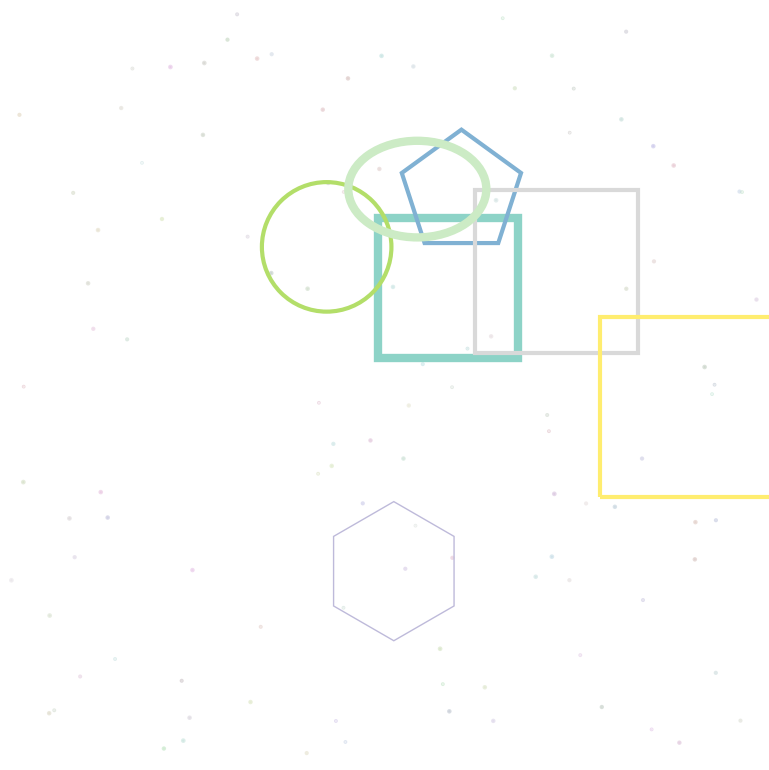[{"shape": "square", "thickness": 3, "radius": 0.46, "center": [0.582, 0.626]}, {"shape": "hexagon", "thickness": 0.5, "radius": 0.45, "center": [0.511, 0.258]}, {"shape": "pentagon", "thickness": 1.5, "radius": 0.41, "center": [0.599, 0.75]}, {"shape": "circle", "thickness": 1.5, "radius": 0.42, "center": [0.424, 0.679]}, {"shape": "square", "thickness": 1.5, "radius": 0.53, "center": [0.723, 0.647]}, {"shape": "oval", "thickness": 3, "radius": 0.45, "center": [0.542, 0.754]}, {"shape": "square", "thickness": 1.5, "radius": 0.58, "center": [0.896, 0.471]}]